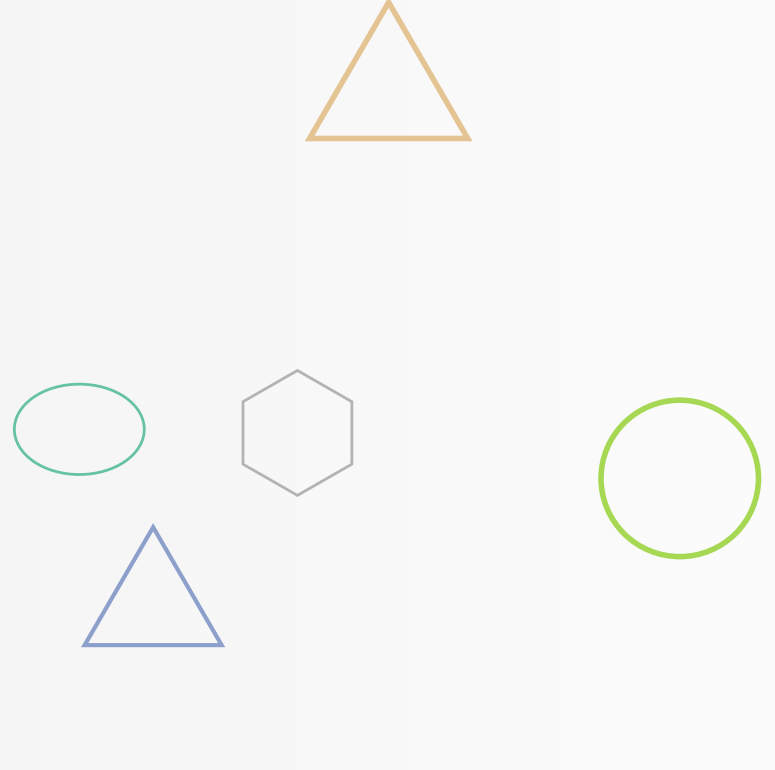[{"shape": "oval", "thickness": 1, "radius": 0.42, "center": [0.102, 0.442]}, {"shape": "triangle", "thickness": 1.5, "radius": 0.51, "center": [0.198, 0.213]}, {"shape": "circle", "thickness": 2, "radius": 0.51, "center": [0.877, 0.379]}, {"shape": "triangle", "thickness": 2, "radius": 0.59, "center": [0.502, 0.879]}, {"shape": "hexagon", "thickness": 1, "radius": 0.41, "center": [0.384, 0.438]}]